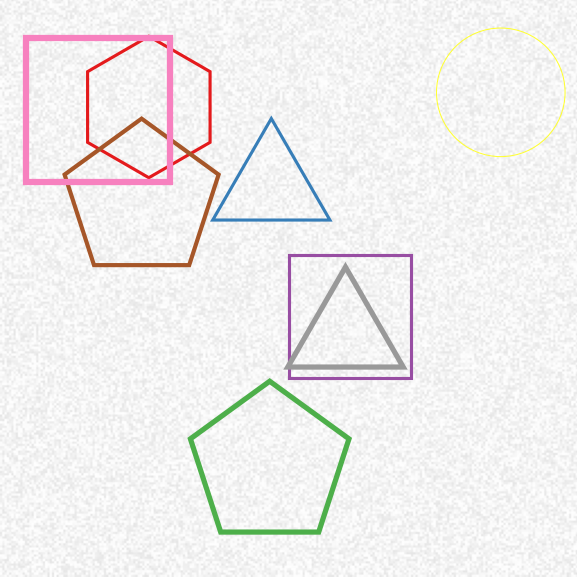[{"shape": "hexagon", "thickness": 1.5, "radius": 0.61, "center": [0.258, 0.814]}, {"shape": "triangle", "thickness": 1.5, "radius": 0.59, "center": [0.47, 0.677]}, {"shape": "pentagon", "thickness": 2.5, "radius": 0.72, "center": [0.467, 0.195]}, {"shape": "square", "thickness": 1.5, "radius": 0.53, "center": [0.606, 0.45]}, {"shape": "circle", "thickness": 0.5, "radius": 0.56, "center": [0.867, 0.839]}, {"shape": "pentagon", "thickness": 2, "radius": 0.7, "center": [0.245, 0.653]}, {"shape": "square", "thickness": 3, "radius": 0.62, "center": [0.169, 0.809]}, {"shape": "triangle", "thickness": 2.5, "radius": 0.58, "center": [0.598, 0.421]}]